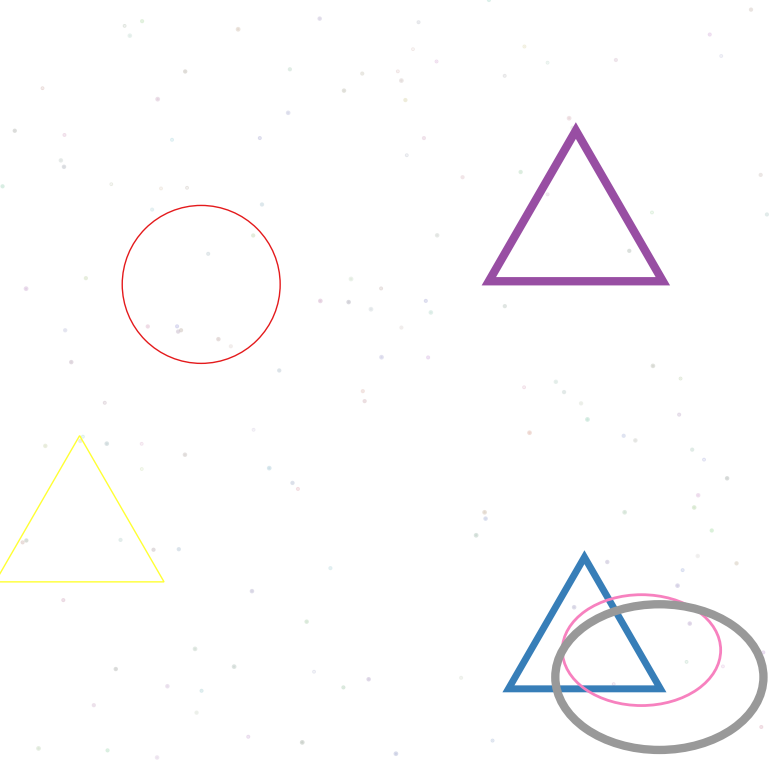[{"shape": "circle", "thickness": 0.5, "radius": 0.51, "center": [0.261, 0.631]}, {"shape": "triangle", "thickness": 2.5, "radius": 0.57, "center": [0.759, 0.162]}, {"shape": "triangle", "thickness": 3, "radius": 0.65, "center": [0.748, 0.7]}, {"shape": "triangle", "thickness": 0.5, "radius": 0.63, "center": [0.103, 0.308]}, {"shape": "oval", "thickness": 1, "radius": 0.51, "center": [0.833, 0.156]}, {"shape": "oval", "thickness": 3, "radius": 0.68, "center": [0.856, 0.121]}]